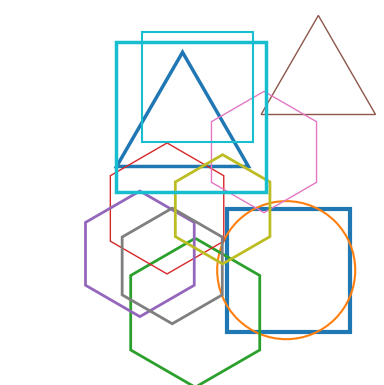[{"shape": "square", "thickness": 3, "radius": 0.8, "center": [0.75, 0.297]}, {"shape": "triangle", "thickness": 2.5, "radius": 0.99, "center": [0.474, 0.666]}, {"shape": "circle", "thickness": 1.5, "radius": 0.9, "center": [0.743, 0.298]}, {"shape": "hexagon", "thickness": 2, "radius": 0.97, "center": [0.507, 0.188]}, {"shape": "hexagon", "thickness": 1, "radius": 0.85, "center": [0.434, 0.459]}, {"shape": "hexagon", "thickness": 2, "radius": 0.82, "center": [0.363, 0.341]}, {"shape": "triangle", "thickness": 1, "radius": 0.86, "center": [0.827, 0.788]}, {"shape": "hexagon", "thickness": 1, "radius": 0.79, "center": [0.686, 0.605]}, {"shape": "hexagon", "thickness": 2, "radius": 0.75, "center": [0.447, 0.309]}, {"shape": "hexagon", "thickness": 2, "radius": 0.71, "center": [0.578, 0.456]}, {"shape": "square", "thickness": 1.5, "radius": 0.72, "center": [0.513, 0.774]}, {"shape": "square", "thickness": 2.5, "radius": 0.97, "center": [0.496, 0.697]}]